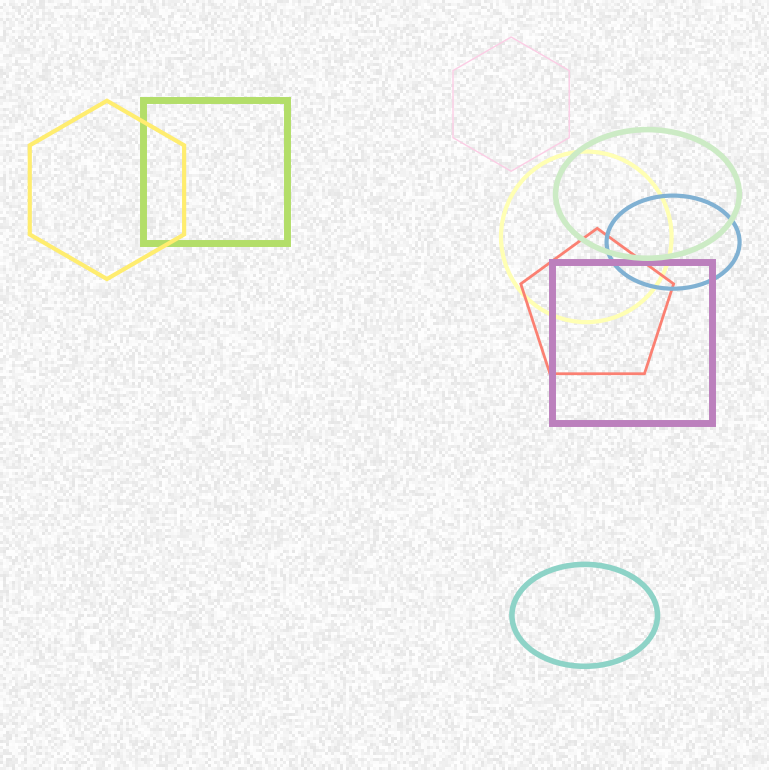[{"shape": "oval", "thickness": 2, "radius": 0.47, "center": [0.759, 0.201]}, {"shape": "circle", "thickness": 1.5, "radius": 0.55, "center": [0.761, 0.692]}, {"shape": "pentagon", "thickness": 1, "radius": 0.52, "center": [0.776, 0.599]}, {"shape": "oval", "thickness": 1.5, "radius": 0.43, "center": [0.874, 0.686]}, {"shape": "square", "thickness": 2.5, "radius": 0.47, "center": [0.28, 0.777]}, {"shape": "hexagon", "thickness": 0.5, "radius": 0.44, "center": [0.664, 0.865]}, {"shape": "square", "thickness": 2.5, "radius": 0.52, "center": [0.821, 0.555]}, {"shape": "oval", "thickness": 2, "radius": 0.6, "center": [0.841, 0.748]}, {"shape": "hexagon", "thickness": 1.5, "radius": 0.58, "center": [0.139, 0.753]}]